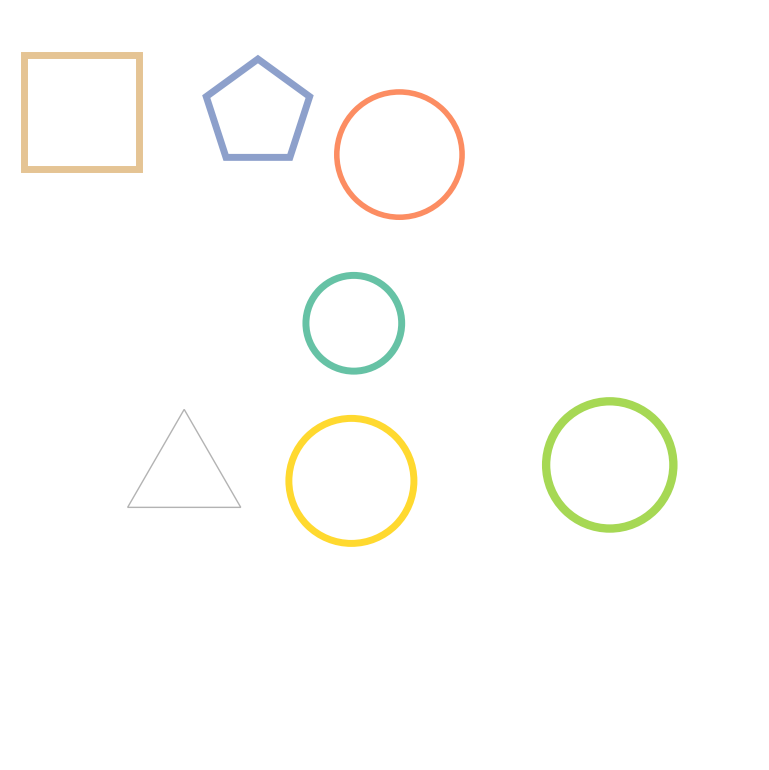[{"shape": "circle", "thickness": 2.5, "radius": 0.31, "center": [0.459, 0.58]}, {"shape": "circle", "thickness": 2, "radius": 0.41, "center": [0.519, 0.799]}, {"shape": "pentagon", "thickness": 2.5, "radius": 0.35, "center": [0.335, 0.853]}, {"shape": "circle", "thickness": 3, "radius": 0.41, "center": [0.792, 0.396]}, {"shape": "circle", "thickness": 2.5, "radius": 0.41, "center": [0.456, 0.375]}, {"shape": "square", "thickness": 2.5, "radius": 0.37, "center": [0.106, 0.855]}, {"shape": "triangle", "thickness": 0.5, "radius": 0.42, "center": [0.239, 0.383]}]